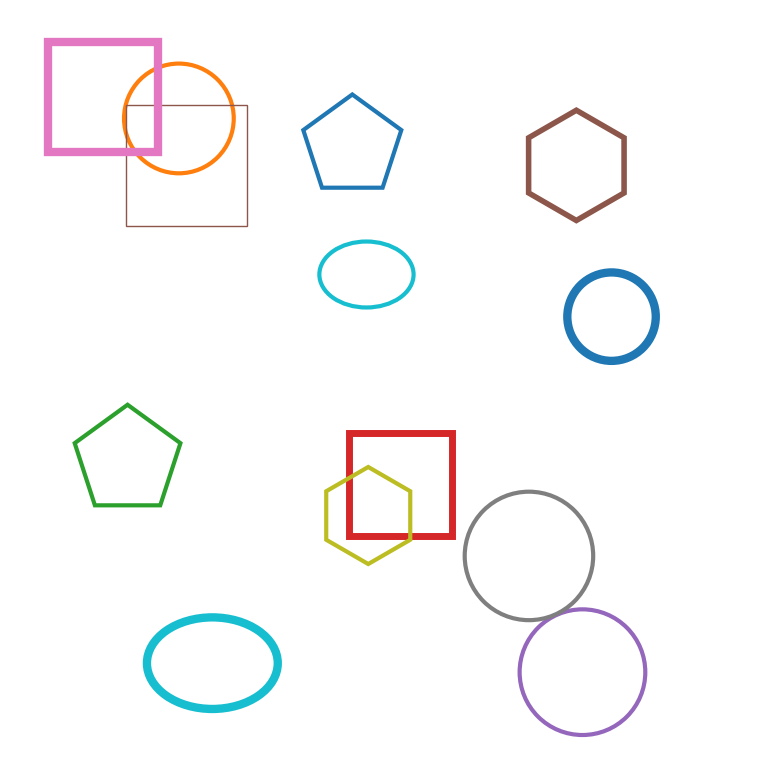[{"shape": "circle", "thickness": 3, "radius": 0.29, "center": [0.794, 0.589]}, {"shape": "pentagon", "thickness": 1.5, "radius": 0.33, "center": [0.458, 0.81]}, {"shape": "circle", "thickness": 1.5, "radius": 0.36, "center": [0.232, 0.846]}, {"shape": "pentagon", "thickness": 1.5, "radius": 0.36, "center": [0.166, 0.402]}, {"shape": "square", "thickness": 2.5, "radius": 0.33, "center": [0.52, 0.371]}, {"shape": "circle", "thickness": 1.5, "radius": 0.41, "center": [0.756, 0.127]}, {"shape": "square", "thickness": 0.5, "radius": 0.39, "center": [0.243, 0.785]}, {"shape": "hexagon", "thickness": 2, "radius": 0.36, "center": [0.749, 0.785]}, {"shape": "square", "thickness": 3, "radius": 0.36, "center": [0.134, 0.874]}, {"shape": "circle", "thickness": 1.5, "radius": 0.42, "center": [0.687, 0.278]}, {"shape": "hexagon", "thickness": 1.5, "radius": 0.32, "center": [0.478, 0.331]}, {"shape": "oval", "thickness": 3, "radius": 0.42, "center": [0.276, 0.139]}, {"shape": "oval", "thickness": 1.5, "radius": 0.31, "center": [0.476, 0.644]}]